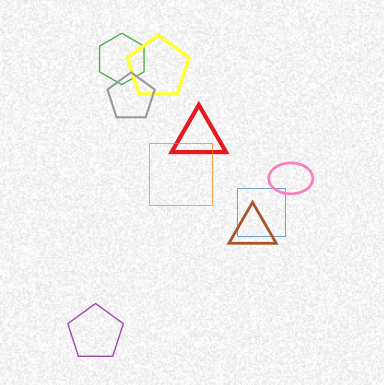[{"shape": "triangle", "thickness": 3, "radius": 0.41, "center": [0.516, 0.646]}, {"shape": "square", "thickness": 0.5, "radius": 0.31, "center": [0.677, 0.448]}, {"shape": "hexagon", "thickness": 1, "radius": 0.33, "center": [0.316, 0.847]}, {"shape": "pentagon", "thickness": 1, "radius": 0.38, "center": [0.248, 0.136]}, {"shape": "square", "thickness": 0.5, "radius": 0.41, "center": [0.469, 0.548]}, {"shape": "pentagon", "thickness": 2.5, "radius": 0.42, "center": [0.411, 0.824]}, {"shape": "triangle", "thickness": 2, "radius": 0.35, "center": [0.656, 0.404]}, {"shape": "oval", "thickness": 2, "radius": 0.29, "center": [0.755, 0.537]}, {"shape": "pentagon", "thickness": 1.5, "radius": 0.32, "center": [0.341, 0.748]}]